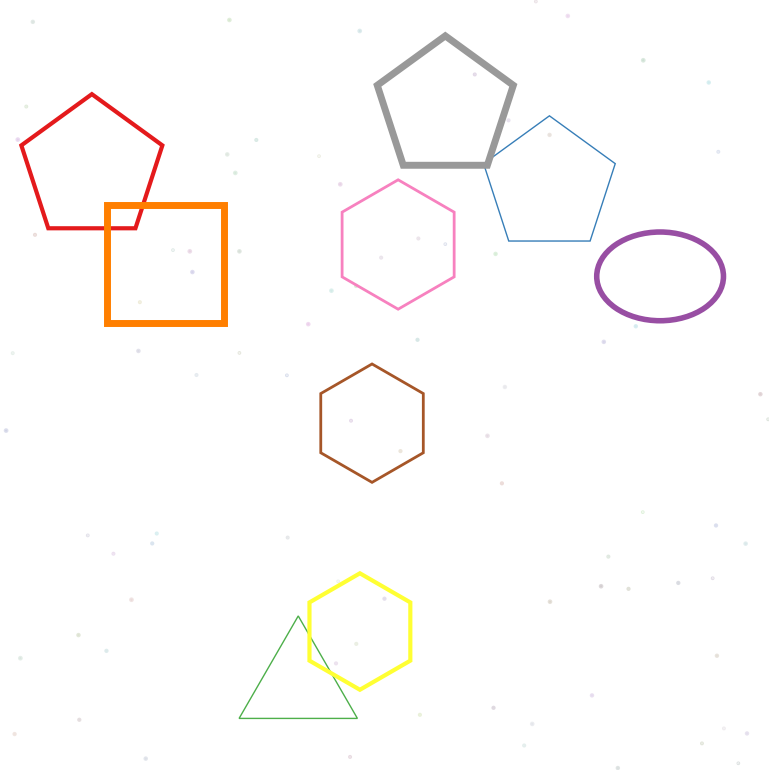[{"shape": "pentagon", "thickness": 1.5, "radius": 0.48, "center": [0.119, 0.781]}, {"shape": "pentagon", "thickness": 0.5, "radius": 0.45, "center": [0.714, 0.76]}, {"shape": "triangle", "thickness": 0.5, "radius": 0.44, "center": [0.387, 0.111]}, {"shape": "oval", "thickness": 2, "radius": 0.41, "center": [0.857, 0.641]}, {"shape": "square", "thickness": 2.5, "radius": 0.38, "center": [0.215, 0.657]}, {"shape": "hexagon", "thickness": 1.5, "radius": 0.38, "center": [0.467, 0.18]}, {"shape": "hexagon", "thickness": 1, "radius": 0.38, "center": [0.483, 0.45]}, {"shape": "hexagon", "thickness": 1, "radius": 0.42, "center": [0.517, 0.682]}, {"shape": "pentagon", "thickness": 2.5, "radius": 0.46, "center": [0.578, 0.861]}]